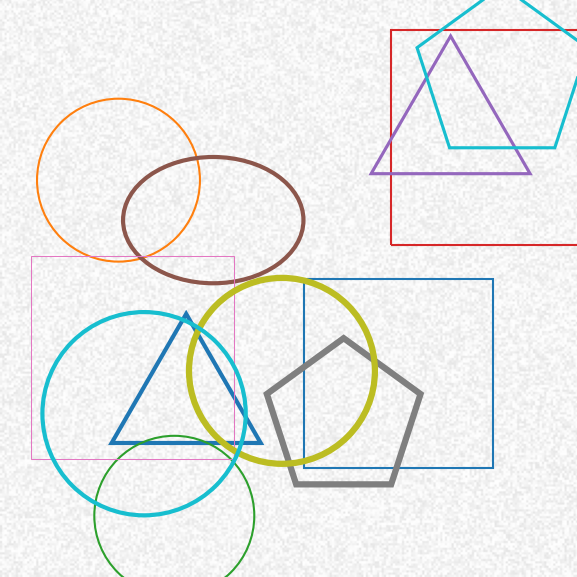[{"shape": "triangle", "thickness": 2, "radius": 0.74, "center": [0.322, 0.307]}, {"shape": "square", "thickness": 1, "radius": 0.82, "center": [0.69, 0.353]}, {"shape": "circle", "thickness": 1, "radius": 0.71, "center": [0.205, 0.687]}, {"shape": "circle", "thickness": 1, "radius": 0.69, "center": [0.302, 0.106]}, {"shape": "square", "thickness": 1, "radius": 0.93, "center": [0.863, 0.761]}, {"shape": "triangle", "thickness": 1.5, "radius": 0.79, "center": [0.78, 0.778]}, {"shape": "oval", "thickness": 2, "radius": 0.78, "center": [0.369, 0.618]}, {"shape": "square", "thickness": 0.5, "radius": 0.88, "center": [0.229, 0.38]}, {"shape": "pentagon", "thickness": 3, "radius": 0.7, "center": [0.595, 0.274]}, {"shape": "circle", "thickness": 3, "radius": 0.8, "center": [0.488, 0.357]}, {"shape": "pentagon", "thickness": 1.5, "radius": 0.77, "center": [0.87, 0.869]}, {"shape": "circle", "thickness": 2, "radius": 0.88, "center": [0.249, 0.283]}]